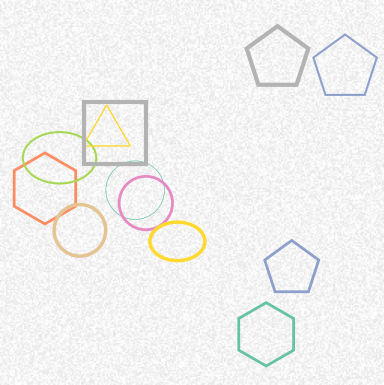[{"shape": "hexagon", "thickness": 2, "radius": 0.41, "center": [0.691, 0.132]}, {"shape": "circle", "thickness": 0.5, "radius": 0.38, "center": [0.351, 0.506]}, {"shape": "hexagon", "thickness": 2, "radius": 0.46, "center": [0.117, 0.511]}, {"shape": "pentagon", "thickness": 2, "radius": 0.37, "center": [0.758, 0.302]}, {"shape": "pentagon", "thickness": 1.5, "radius": 0.43, "center": [0.896, 0.824]}, {"shape": "circle", "thickness": 2, "radius": 0.35, "center": [0.379, 0.473]}, {"shape": "oval", "thickness": 1.5, "radius": 0.48, "center": [0.155, 0.59]}, {"shape": "oval", "thickness": 2.5, "radius": 0.36, "center": [0.461, 0.373]}, {"shape": "triangle", "thickness": 1, "radius": 0.35, "center": [0.277, 0.656]}, {"shape": "circle", "thickness": 2.5, "radius": 0.33, "center": [0.208, 0.402]}, {"shape": "square", "thickness": 3, "radius": 0.4, "center": [0.3, 0.654]}, {"shape": "pentagon", "thickness": 3, "radius": 0.42, "center": [0.721, 0.848]}]